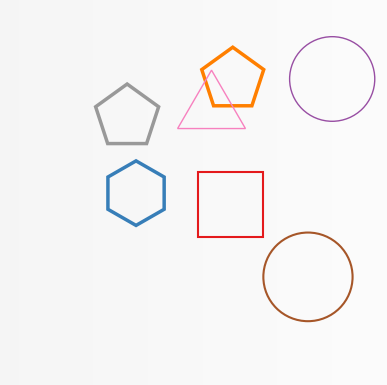[{"shape": "square", "thickness": 1.5, "radius": 0.42, "center": [0.595, 0.468]}, {"shape": "hexagon", "thickness": 2.5, "radius": 0.42, "center": [0.351, 0.498]}, {"shape": "circle", "thickness": 1, "radius": 0.55, "center": [0.857, 0.795]}, {"shape": "pentagon", "thickness": 2.5, "radius": 0.42, "center": [0.601, 0.793]}, {"shape": "circle", "thickness": 1.5, "radius": 0.58, "center": [0.795, 0.281]}, {"shape": "triangle", "thickness": 1, "radius": 0.51, "center": [0.546, 0.717]}, {"shape": "pentagon", "thickness": 2.5, "radius": 0.43, "center": [0.328, 0.696]}]